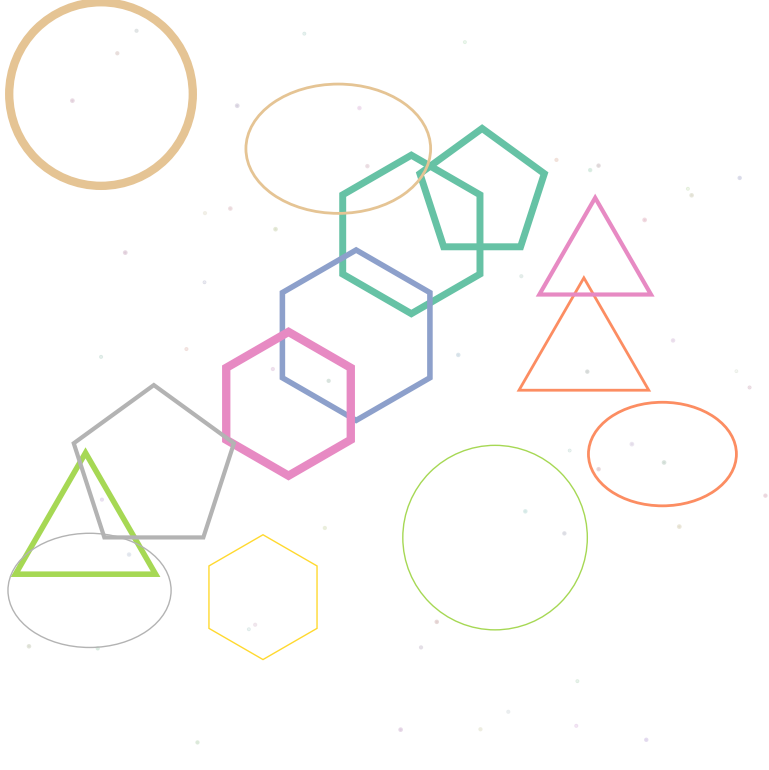[{"shape": "pentagon", "thickness": 2.5, "radius": 0.42, "center": [0.626, 0.748]}, {"shape": "hexagon", "thickness": 2.5, "radius": 0.51, "center": [0.534, 0.696]}, {"shape": "triangle", "thickness": 1, "radius": 0.49, "center": [0.758, 0.542]}, {"shape": "oval", "thickness": 1, "radius": 0.48, "center": [0.86, 0.41]}, {"shape": "hexagon", "thickness": 2, "radius": 0.55, "center": [0.463, 0.565]}, {"shape": "hexagon", "thickness": 3, "radius": 0.47, "center": [0.375, 0.476]}, {"shape": "triangle", "thickness": 1.5, "radius": 0.42, "center": [0.773, 0.659]}, {"shape": "circle", "thickness": 0.5, "radius": 0.6, "center": [0.643, 0.302]}, {"shape": "triangle", "thickness": 2, "radius": 0.53, "center": [0.111, 0.307]}, {"shape": "hexagon", "thickness": 0.5, "radius": 0.41, "center": [0.342, 0.224]}, {"shape": "circle", "thickness": 3, "radius": 0.6, "center": [0.131, 0.878]}, {"shape": "oval", "thickness": 1, "radius": 0.6, "center": [0.439, 0.807]}, {"shape": "pentagon", "thickness": 1.5, "radius": 0.55, "center": [0.2, 0.391]}, {"shape": "oval", "thickness": 0.5, "radius": 0.53, "center": [0.116, 0.233]}]